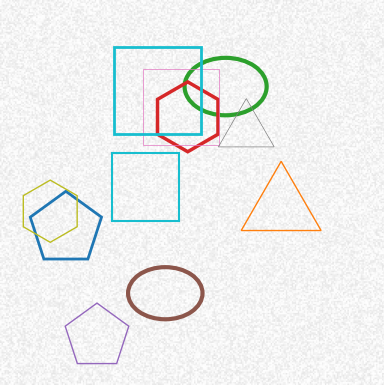[{"shape": "pentagon", "thickness": 2, "radius": 0.49, "center": [0.171, 0.406]}, {"shape": "triangle", "thickness": 1, "radius": 0.6, "center": [0.73, 0.461]}, {"shape": "oval", "thickness": 3, "radius": 0.53, "center": [0.586, 0.775]}, {"shape": "hexagon", "thickness": 2.5, "radius": 0.45, "center": [0.488, 0.697]}, {"shape": "pentagon", "thickness": 1, "radius": 0.43, "center": [0.252, 0.126]}, {"shape": "oval", "thickness": 3, "radius": 0.48, "center": [0.429, 0.238]}, {"shape": "square", "thickness": 0.5, "radius": 0.49, "center": [0.47, 0.723]}, {"shape": "triangle", "thickness": 0.5, "radius": 0.42, "center": [0.64, 0.66]}, {"shape": "hexagon", "thickness": 1, "radius": 0.4, "center": [0.13, 0.451]}, {"shape": "square", "thickness": 1.5, "radius": 0.44, "center": [0.378, 0.514]}, {"shape": "square", "thickness": 2, "radius": 0.56, "center": [0.409, 0.765]}]